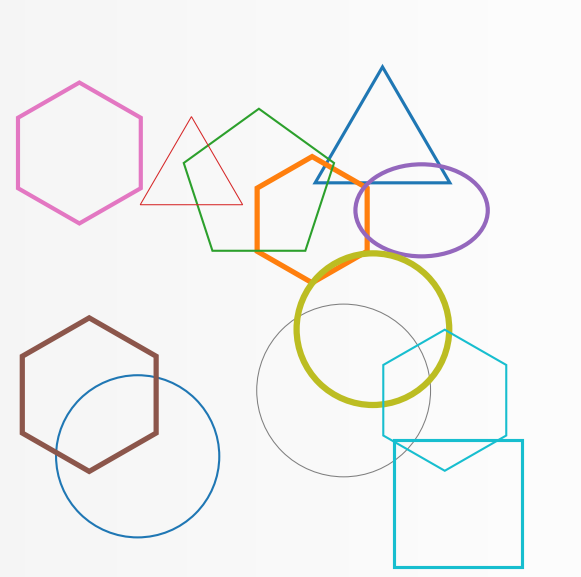[{"shape": "triangle", "thickness": 1.5, "radius": 0.67, "center": [0.658, 0.749]}, {"shape": "circle", "thickness": 1, "radius": 0.7, "center": [0.237, 0.209]}, {"shape": "hexagon", "thickness": 2.5, "radius": 0.55, "center": [0.537, 0.619]}, {"shape": "pentagon", "thickness": 1, "radius": 0.68, "center": [0.445, 0.675]}, {"shape": "triangle", "thickness": 0.5, "radius": 0.51, "center": [0.329, 0.695]}, {"shape": "oval", "thickness": 2, "radius": 0.57, "center": [0.725, 0.635]}, {"shape": "hexagon", "thickness": 2.5, "radius": 0.66, "center": [0.153, 0.316]}, {"shape": "hexagon", "thickness": 2, "radius": 0.61, "center": [0.137, 0.734]}, {"shape": "circle", "thickness": 0.5, "radius": 0.75, "center": [0.591, 0.323]}, {"shape": "circle", "thickness": 3, "radius": 0.66, "center": [0.642, 0.429]}, {"shape": "square", "thickness": 1.5, "radius": 0.55, "center": [0.788, 0.127]}, {"shape": "hexagon", "thickness": 1, "radius": 0.61, "center": [0.765, 0.306]}]